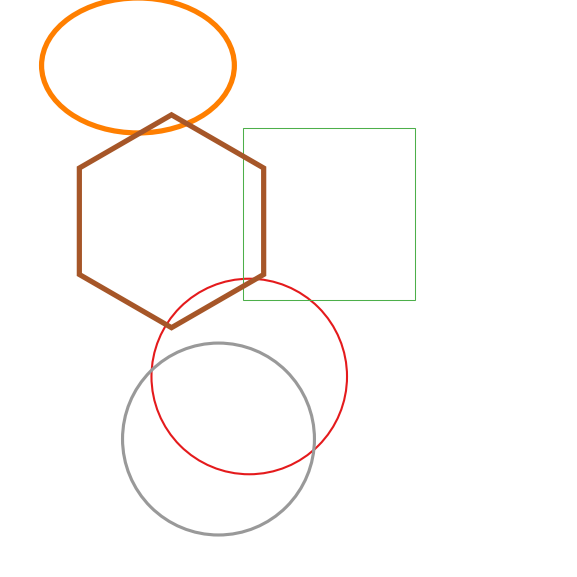[{"shape": "circle", "thickness": 1, "radius": 0.85, "center": [0.432, 0.347]}, {"shape": "square", "thickness": 0.5, "radius": 0.75, "center": [0.57, 0.628]}, {"shape": "oval", "thickness": 2.5, "radius": 0.83, "center": [0.239, 0.886]}, {"shape": "hexagon", "thickness": 2.5, "radius": 0.92, "center": [0.297, 0.616]}, {"shape": "circle", "thickness": 1.5, "radius": 0.83, "center": [0.378, 0.239]}]